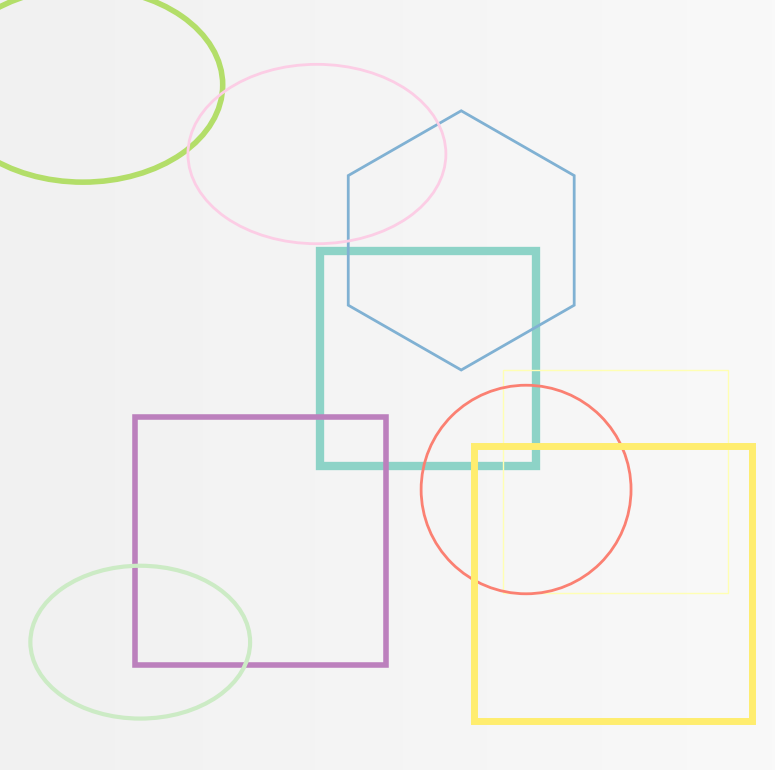[{"shape": "square", "thickness": 3, "radius": 0.7, "center": [0.552, 0.534]}, {"shape": "square", "thickness": 0.5, "radius": 0.72, "center": [0.794, 0.375]}, {"shape": "circle", "thickness": 1, "radius": 0.68, "center": [0.679, 0.364]}, {"shape": "hexagon", "thickness": 1, "radius": 0.84, "center": [0.595, 0.688]}, {"shape": "oval", "thickness": 2, "radius": 0.9, "center": [0.107, 0.89]}, {"shape": "oval", "thickness": 1, "radius": 0.83, "center": [0.409, 0.8]}, {"shape": "square", "thickness": 2, "radius": 0.81, "center": [0.336, 0.297]}, {"shape": "oval", "thickness": 1.5, "radius": 0.71, "center": [0.181, 0.166]}, {"shape": "square", "thickness": 2.5, "radius": 0.9, "center": [0.791, 0.242]}]